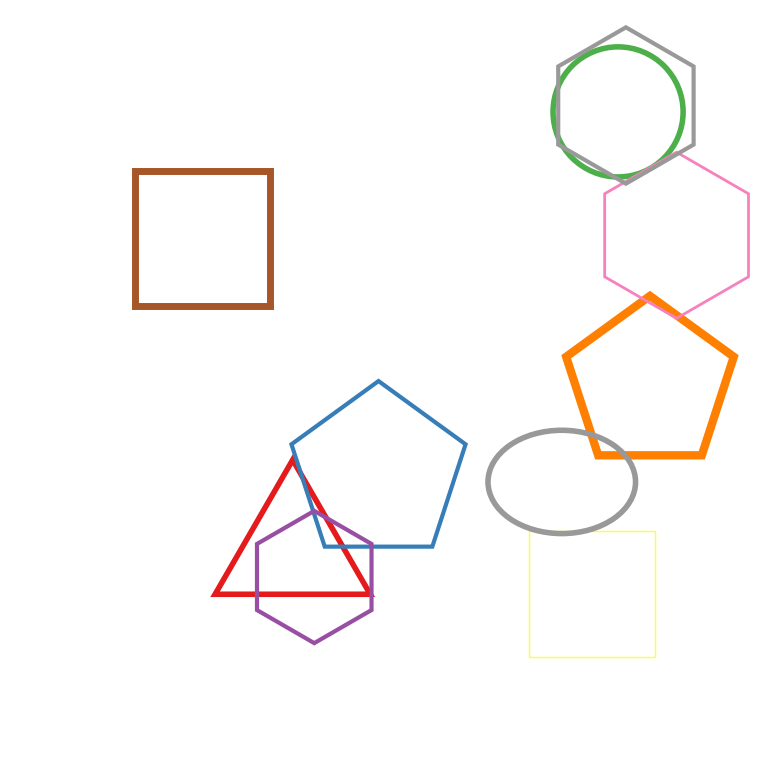[{"shape": "triangle", "thickness": 2, "radius": 0.58, "center": [0.38, 0.286]}, {"shape": "pentagon", "thickness": 1.5, "radius": 0.59, "center": [0.492, 0.386]}, {"shape": "circle", "thickness": 2, "radius": 0.42, "center": [0.803, 0.855]}, {"shape": "hexagon", "thickness": 1.5, "radius": 0.43, "center": [0.408, 0.251]}, {"shape": "pentagon", "thickness": 3, "radius": 0.57, "center": [0.844, 0.501]}, {"shape": "square", "thickness": 0.5, "radius": 0.41, "center": [0.769, 0.229]}, {"shape": "square", "thickness": 2.5, "radius": 0.44, "center": [0.263, 0.69]}, {"shape": "hexagon", "thickness": 1, "radius": 0.54, "center": [0.879, 0.694]}, {"shape": "oval", "thickness": 2, "radius": 0.48, "center": [0.73, 0.374]}, {"shape": "hexagon", "thickness": 1.5, "radius": 0.51, "center": [0.813, 0.863]}]